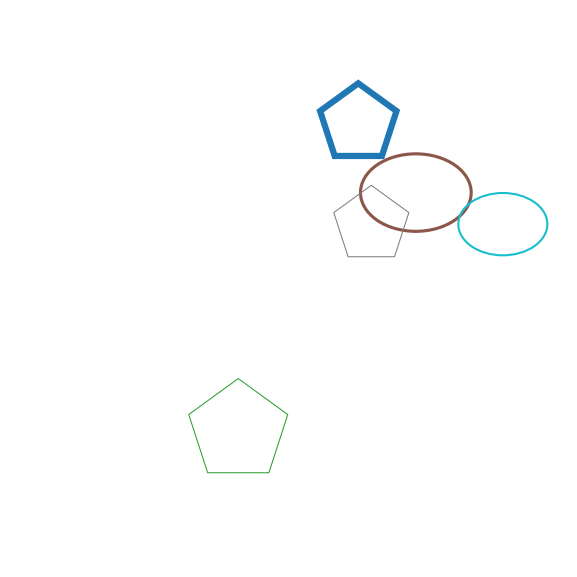[{"shape": "pentagon", "thickness": 3, "radius": 0.35, "center": [0.62, 0.785]}, {"shape": "pentagon", "thickness": 0.5, "radius": 0.45, "center": [0.413, 0.253]}, {"shape": "oval", "thickness": 1.5, "radius": 0.48, "center": [0.72, 0.666]}, {"shape": "pentagon", "thickness": 0.5, "radius": 0.34, "center": [0.643, 0.61]}, {"shape": "oval", "thickness": 1, "radius": 0.39, "center": [0.871, 0.611]}]